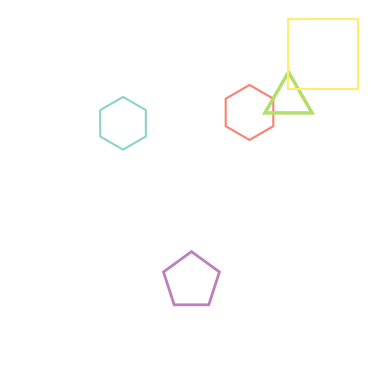[{"shape": "hexagon", "thickness": 1.5, "radius": 0.34, "center": [0.32, 0.68]}, {"shape": "hexagon", "thickness": 1.5, "radius": 0.36, "center": [0.648, 0.708]}, {"shape": "triangle", "thickness": 2.5, "radius": 0.35, "center": [0.749, 0.742]}, {"shape": "pentagon", "thickness": 2, "radius": 0.38, "center": [0.497, 0.27]}, {"shape": "square", "thickness": 1.5, "radius": 0.46, "center": [0.84, 0.86]}]